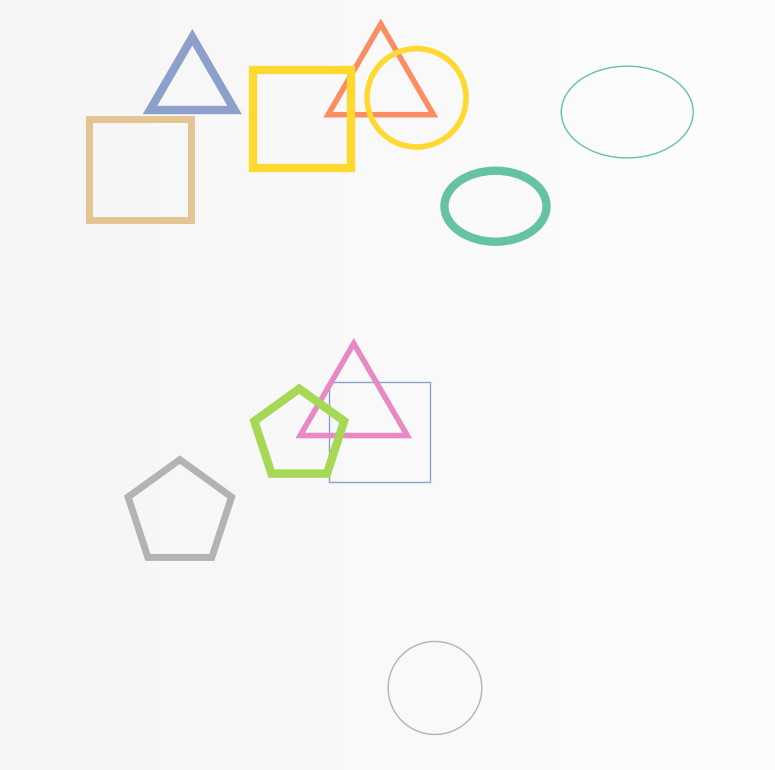[{"shape": "oval", "thickness": 3, "radius": 0.33, "center": [0.639, 0.732]}, {"shape": "oval", "thickness": 0.5, "radius": 0.43, "center": [0.809, 0.854]}, {"shape": "triangle", "thickness": 2, "radius": 0.39, "center": [0.491, 0.89]}, {"shape": "triangle", "thickness": 3, "radius": 0.32, "center": [0.248, 0.889]}, {"shape": "square", "thickness": 0.5, "radius": 0.32, "center": [0.49, 0.439]}, {"shape": "triangle", "thickness": 2, "radius": 0.4, "center": [0.456, 0.474]}, {"shape": "pentagon", "thickness": 3, "radius": 0.3, "center": [0.386, 0.434]}, {"shape": "circle", "thickness": 2, "radius": 0.32, "center": [0.538, 0.873]}, {"shape": "square", "thickness": 3, "radius": 0.32, "center": [0.39, 0.845]}, {"shape": "square", "thickness": 2.5, "radius": 0.33, "center": [0.181, 0.78]}, {"shape": "pentagon", "thickness": 2.5, "radius": 0.35, "center": [0.232, 0.333]}, {"shape": "circle", "thickness": 0.5, "radius": 0.3, "center": [0.561, 0.107]}]